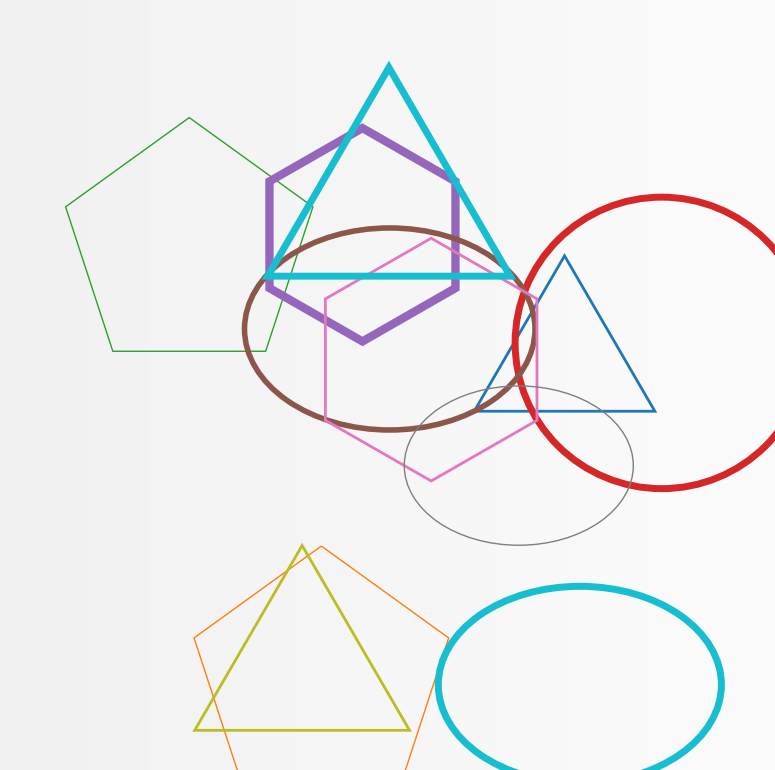[{"shape": "triangle", "thickness": 1, "radius": 0.67, "center": [0.728, 0.533]}, {"shape": "pentagon", "thickness": 0.5, "radius": 0.86, "center": [0.415, 0.118]}, {"shape": "pentagon", "thickness": 0.5, "radius": 0.84, "center": [0.244, 0.68]}, {"shape": "circle", "thickness": 2.5, "radius": 0.95, "center": [0.854, 0.555]}, {"shape": "hexagon", "thickness": 3, "radius": 0.69, "center": [0.468, 0.695]}, {"shape": "oval", "thickness": 2, "radius": 0.94, "center": [0.503, 0.573]}, {"shape": "hexagon", "thickness": 1, "radius": 0.79, "center": [0.556, 0.533]}, {"shape": "oval", "thickness": 0.5, "radius": 0.74, "center": [0.669, 0.395]}, {"shape": "triangle", "thickness": 1, "radius": 0.8, "center": [0.39, 0.132]}, {"shape": "oval", "thickness": 2.5, "radius": 0.91, "center": [0.748, 0.111]}, {"shape": "triangle", "thickness": 2.5, "radius": 0.9, "center": [0.502, 0.732]}]